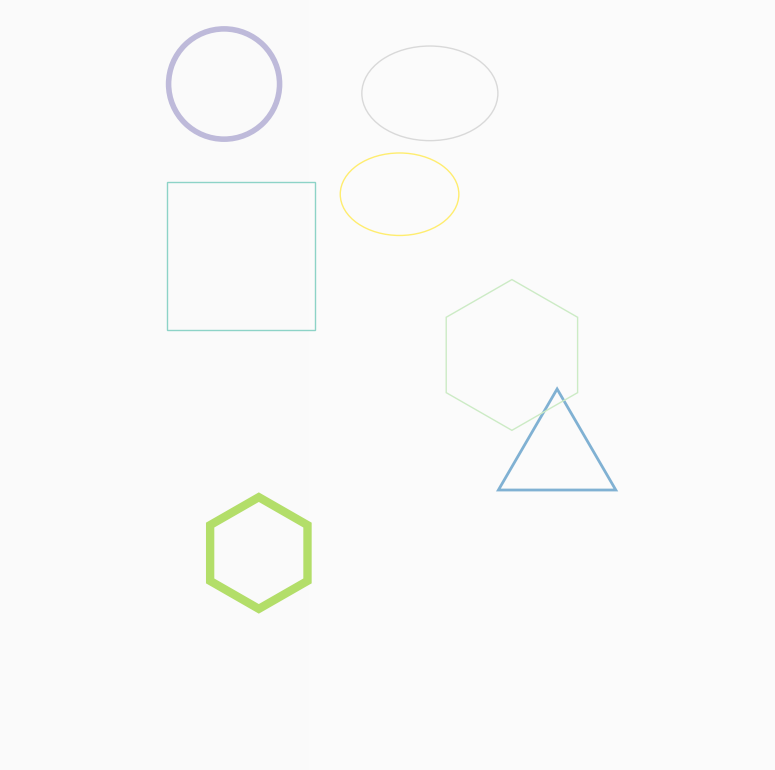[{"shape": "square", "thickness": 0.5, "radius": 0.48, "center": [0.311, 0.667]}, {"shape": "circle", "thickness": 2, "radius": 0.36, "center": [0.289, 0.891]}, {"shape": "triangle", "thickness": 1, "radius": 0.44, "center": [0.719, 0.407]}, {"shape": "hexagon", "thickness": 3, "radius": 0.36, "center": [0.334, 0.282]}, {"shape": "oval", "thickness": 0.5, "radius": 0.44, "center": [0.555, 0.879]}, {"shape": "hexagon", "thickness": 0.5, "radius": 0.49, "center": [0.661, 0.539]}, {"shape": "oval", "thickness": 0.5, "radius": 0.38, "center": [0.516, 0.748]}]